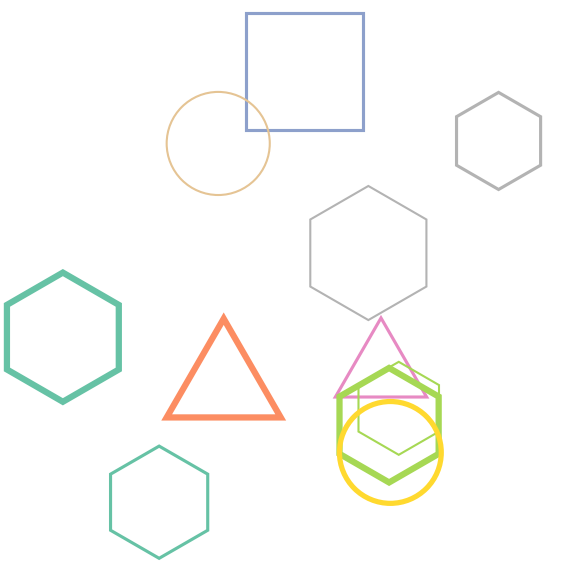[{"shape": "hexagon", "thickness": 1.5, "radius": 0.49, "center": [0.276, 0.13]}, {"shape": "hexagon", "thickness": 3, "radius": 0.56, "center": [0.109, 0.415]}, {"shape": "triangle", "thickness": 3, "radius": 0.57, "center": [0.387, 0.333]}, {"shape": "square", "thickness": 1.5, "radius": 0.51, "center": [0.528, 0.876]}, {"shape": "triangle", "thickness": 1.5, "radius": 0.46, "center": [0.66, 0.357]}, {"shape": "hexagon", "thickness": 3, "radius": 0.5, "center": [0.674, 0.263]}, {"shape": "hexagon", "thickness": 1, "radius": 0.4, "center": [0.69, 0.292]}, {"shape": "circle", "thickness": 2.5, "radius": 0.44, "center": [0.676, 0.216]}, {"shape": "circle", "thickness": 1, "radius": 0.45, "center": [0.378, 0.751]}, {"shape": "hexagon", "thickness": 1, "radius": 0.58, "center": [0.638, 0.561]}, {"shape": "hexagon", "thickness": 1.5, "radius": 0.42, "center": [0.863, 0.755]}]